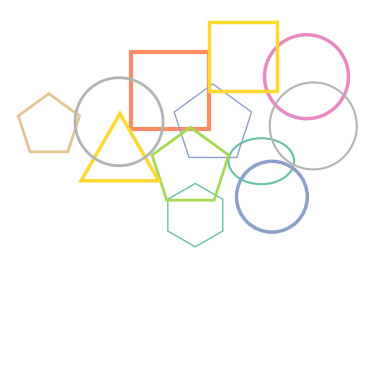[{"shape": "oval", "thickness": 1.5, "radius": 0.43, "center": [0.679, 0.581]}, {"shape": "hexagon", "thickness": 1, "radius": 0.41, "center": [0.507, 0.441]}, {"shape": "square", "thickness": 3, "radius": 0.5, "center": [0.441, 0.765]}, {"shape": "circle", "thickness": 2.5, "radius": 0.46, "center": [0.706, 0.489]}, {"shape": "pentagon", "thickness": 1, "radius": 0.53, "center": [0.553, 0.676]}, {"shape": "circle", "thickness": 2.5, "radius": 0.55, "center": [0.796, 0.801]}, {"shape": "pentagon", "thickness": 2, "radius": 0.52, "center": [0.495, 0.565]}, {"shape": "square", "thickness": 2.5, "radius": 0.45, "center": [0.631, 0.853]}, {"shape": "triangle", "thickness": 2.5, "radius": 0.58, "center": [0.311, 0.589]}, {"shape": "pentagon", "thickness": 2, "radius": 0.42, "center": [0.127, 0.673]}, {"shape": "circle", "thickness": 1.5, "radius": 0.57, "center": [0.814, 0.673]}, {"shape": "circle", "thickness": 2, "radius": 0.57, "center": [0.309, 0.684]}]